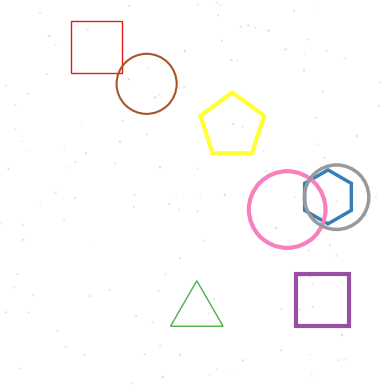[{"shape": "square", "thickness": 1, "radius": 0.34, "center": [0.251, 0.877]}, {"shape": "hexagon", "thickness": 2.5, "radius": 0.35, "center": [0.852, 0.489]}, {"shape": "triangle", "thickness": 1, "radius": 0.39, "center": [0.511, 0.192]}, {"shape": "square", "thickness": 3, "radius": 0.34, "center": [0.838, 0.221]}, {"shape": "pentagon", "thickness": 3, "radius": 0.44, "center": [0.603, 0.673]}, {"shape": "circle", "thickness": 1.5, "radius": 0.39, "center": [0.381, 0.782]}, {"shape": "circle", "thickness": 3, "radius": 0.5, "center": [0.746, 0.456]}, {"shape": "circle", "thickness": 2.5, "radius": 0.42, "center": [0.874, 0.488]}]